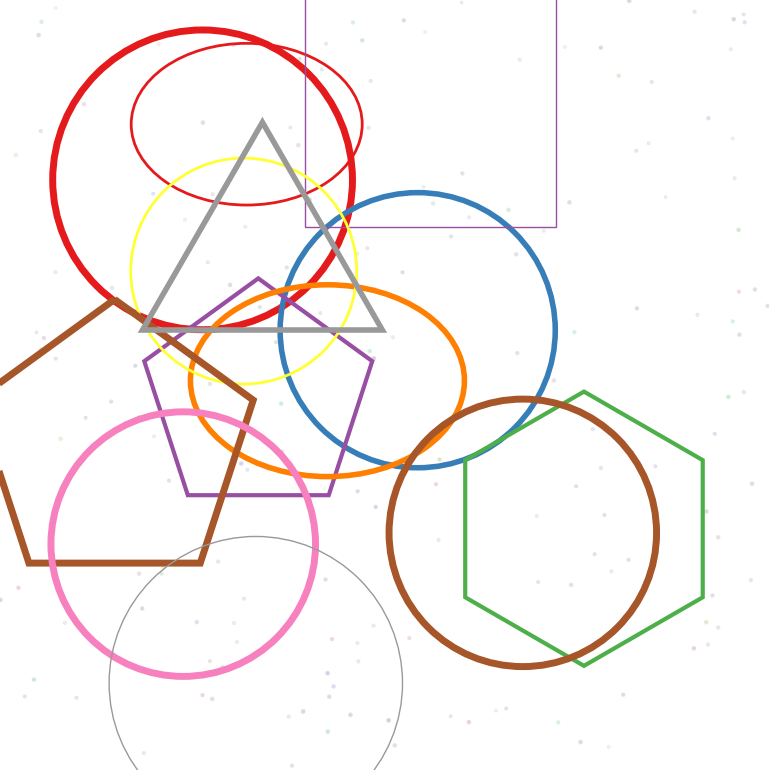[{"shape": "oval", "thickness": 1, "radius": 0.75, "center": [0.32, 0.839]}, {"shape": "circle", "thickness": 2.5, "radius": 0.97, "center": [0.263, 0.766]}, {"shape": "circle", "thickness": 2, "radius": 0.89, "center": [0.542, 0.571]}, {"shape": "hexagon", "thickness": 1.5, "radius": 0.89, "center": [0.758, 0.313]}, {"shape": "pentagon", "thickness": 1.5, "radius": 0.78, "center": [0.335, 0.483]}, {"shape": "square", "thickness": 0.5, "radius": 0.82, "center": [0.559, 0.868]}, {"shape": "oval", "thickness": 2, "radius": 0.89, "center": [0.425, 0.506]}, {"shape": "circle", "thickness": 1, "radius": 0.73, "center": [0.317, 0.648]}, {"shape": "circle", "thickness": 2.5, "radius": 0.87, "center": [0.679, 0.308]}, {"shape": "pentagon", "thickness": 2.5, "radius": 0.95, "center": [0.149, 0.422]}, {"shape": "circle", "thickness": 2.5, "radius": 0.86, "center": [0.238, 0.293]}, {"shape": "circle", "thickness": 0.5, "radius": 0.95, "center": [0.332, 0.113]}, {"shape": "triangle", "thickness": 2, "radius": 0.9, "center": [0.341, 0.661]}]